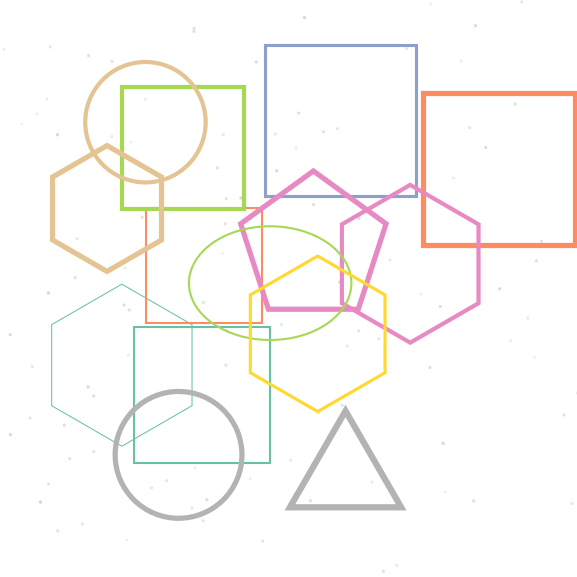[{"shape": "square", "thickness": 1, "radius": 0.59, "center": [0.35, 0.315]}, {"shape": "hexagon", "thickness": 0.5, "radius": 0.7, "center": [0.211, 0.367]}, {"shape": "square", "thickness": 1, "radius": 0.5, "center": [0.353, 0.54]}, {"shape": "square", "thickness": 2.5, "radius": 0.66, "center": [0.864, 0.707]}, {"shape": "square", "thickness": 1.5, "radius": 0.65, "center": [0.59, 0.791]}, {"shape": "pentagon", "thickness": 2.5, "radius": 0.66, "center": [0.543, 0.571]}, {"shape": "hexagon", "thickness": 2, "radius": 0.68, "center": [0.71, 0.542]}, {"shape": "square", "thickness": 2, "radius": 0.53, "center": [0.316, 0.742]}, {"shape": "oval", "thickness": 1, "radius": 0.7, "center": [0.468, 0.509]}, {"shape": "hexagon", "thickness": 1.5, "radius": 0.67, "center": [0.55, 0.421]}, {"shape": "hexagon", "thickness": 2.5, "radius": 0.54, "center": [0.185, 0.638]}, {"shape": "circle", "thickness": 2, "radius": 0.52, "center": [0.252, 0.788]}, {"shape": "triangle", "thickness": 3, "radius": 0.56, "center": [0.598, 0.176]}, {"shape": "circle", "thickness": 2.5, "radius": 0.55, "center": [0.309, 0.211]}]